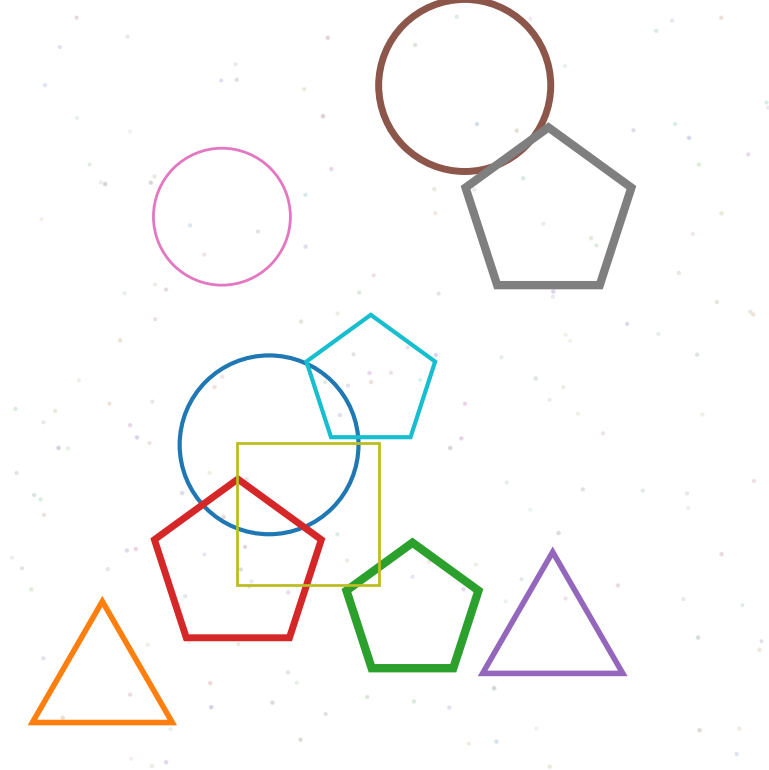[{"shape": "circle", "thickness": 1.5, "radius": 0.58, "center": [0.349, 0.422]}, {"shape": "triangle", "thickness": 2, "radius": 0.52, "center": [0.133, 0.114]}, {"shape": "pentagon", "thickness": 3, "radius": 0.45, "center": [0.536, 0.205]}, {"shape": "pentagon", "thickness": 2.5, "radius": 0.57, "center": [0.309, 0.264]}, {"shape": "triangle", "thickness": 2, "radius": 0.53, "center": [0.718, 0.178]}, {"shape": "circle", "thickness": 2.5, "radius": 0.56, "center": [0.604, 0.889]}, {"shape": "circle", "thickness": 1, "radius": 0.44, "center": [0.288, 0.719]}, {"shape": "pentagon", "thickness": 3, "radius": 0.57, "center": [0.712, 0.721]}, {"shape": "square", "thickness": 1, "radius": 0.46, "center": [0.4, 0.332]}, {"shape": "pentagon", "thickness": 1.5, "radius": 0.44, "center": [0.482, 0.503]}]